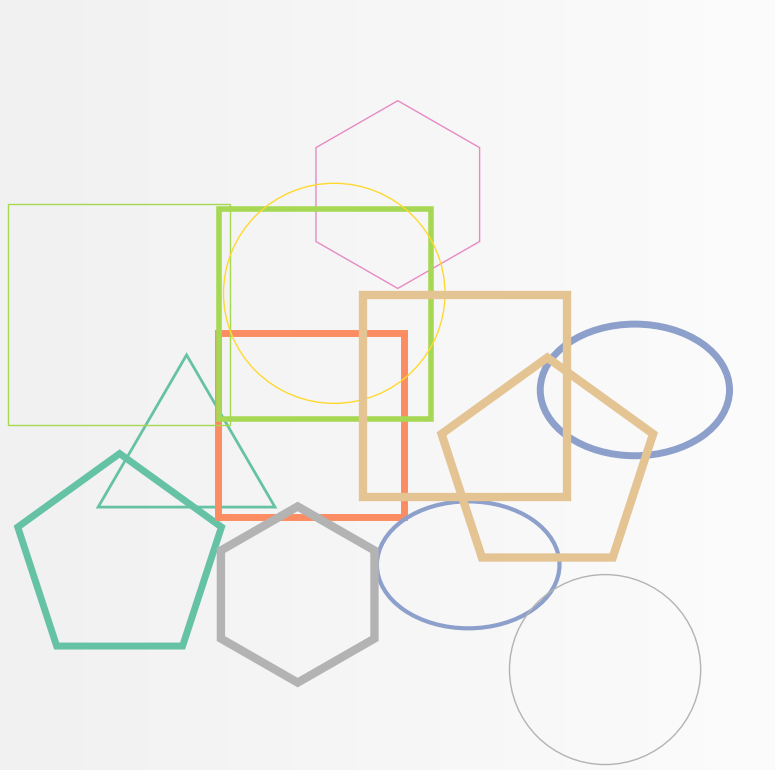[{"shape": "triangle", "thickness": 1, "radius": 0.66, "center": [0.241, 0.407]}, {"shape": "pentagon", "thickness": 2.5, "radius": 0.69, "center": [0.154, 0.273]}, {"shape": "square", "thickness": 2.5, "radius": 0.6, "center": [0.401, 0.448]}, {"shape": "oval", "thickness": 1.5, "radius": 0.59, "center": [0.604, 0.266]}, {"shape": "oval", "thickness": 2.5, "radius": 0.61, "center": [0.819, 0.494]}, {"shape": "hexagon", "thickness": 0.5, "radius": 0.61, "center": [0.513, 0.747]}, {"shape": "square", "thickness": 0.5, "radius": 0.72, "center": [0.153, 0.591]}, {"shape": "square", "thickness": 2, "radius": 0.68, "center": [0.419, 0.592]}, {"shape": "circle", "thickness": 0.5, "radius": 0.71, "center": [0.431, 0.619]}, {"shape": "square", "thickness": 3, "radius": 0.66, "center": [0.6, 0.486]}, {"shape": "pentagon", "thickness": 3, "radius": 0.72, "center": [0.706, 0.392]}, {"shape": "circle", "thickness": 0.5, "radius": 0.62, "center": [0.781, 0.13]}, {"shape": "hexagon", "thickness": 3, "radius": 0.57, "center": [0.384, 0.228]}]